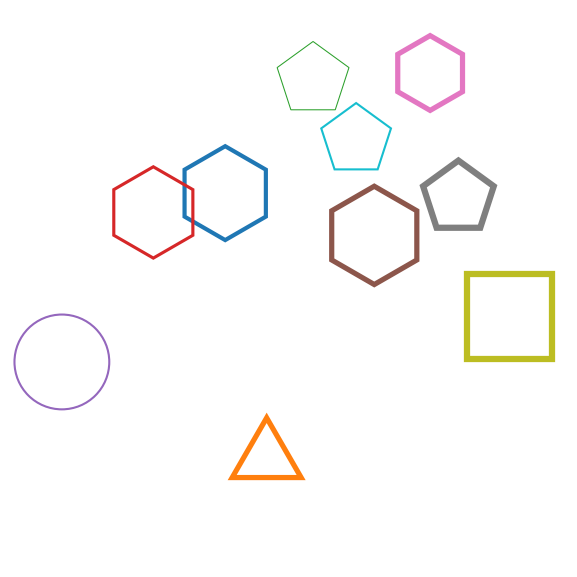[{"shape": "hexagon", "thickness": 2, "radius": 0.41, "center": [0.39, 0.665]}, {"shape": "triangle", "thickness": 2.5, "radius": 0.34, "center": [0.462, 0.207]}, {"shape": "pentagon", "thickness": 0.5, "radius": 0.33, "center": [0.542, 0.862]}, {"shape": "hexagon", "thickness": 1.5, "radius": 0.4, "center": [0.266, 0.631]}, {"shape": "circle", "thickness": 1, "radius": 0.41, "center": [0.107, 0.372]}, {"shape": "hexagon", "thickness": 2.5, "radius": 0.43, "center": [0.648, 0.592]}, {"shape": "hexagon", "thickness": 2.5, "radius": 0.32, "center": [0.745, 0.873]}, {"shape": "pentagon", "thickness": 3, "radius": 0.32, "center": [0.794, 0.657]}, {"shape": "square", "thickness": 3, "radius": 0.37, "center": [0.882, 0.452]}, {"shape": "pentagon", "thickness": 1, "radius": 0.32, "center": [0.617, 0.757]}]